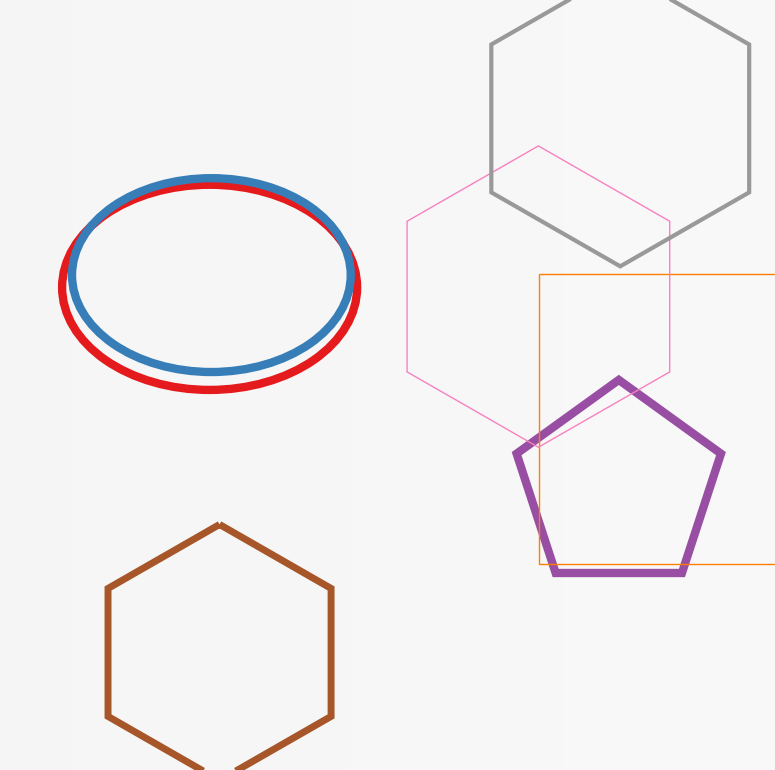[{"shape": "oval", "thickness": 3, "radius": 0.95, "center": [0.27, 0.627]}, {"shape": "oval", "thickness": 3, "radius": 0.9, "center": [0.273, 0.643]}, {"shape": "pentagon", "thickness": 3, "radius": 0.69, "center": [0.798, 0.368]}, {"shape": "square", "thickness": 0.5, "radius": 0.94, "center": [0.884, 0.456]}, {"shape": "hexagon", "thickness": 2.5, "radius": 0.83, "center": [0.283, 0.153]}, {"shape": "hexagon", "thickness": 0.5, "radius": 0.98, "center": [0.695, 0.615]}, {"shape": "hexagon", "thickness": 1.5, "radius": 0.96, "center": [0.8, 0.846]}]